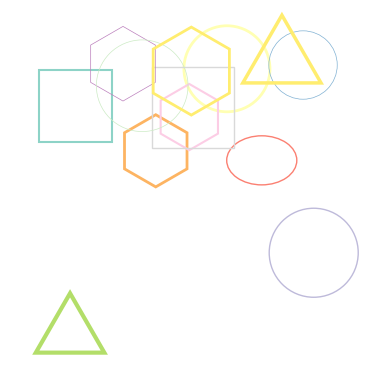[{"shape": "square", "thickness": 1.5, "radius": 0.47, "center": [0.196, 0.725]}, {"shape": "circle", "thickness": 2, "radius": 0.56, "center": [0.589, 0.821]}, {"shape": "circle", "thickness": 1, "radius": 0.58, "center": [0.815, 0.344]}, {"shape": "oval", "thickness": 1, "radius": 0.46, "center": [0.68, 0.584]}, {"shape": "circle", "thickness": 0.5, "radius": 0.44, "center": [0.787, 0.831]}, {"shape": "hexagon", "thickness": 2, "radius": 0.47, "center": [0.405, 0.608]}, {"shape": "triangle", "thickness": 3, "radius": 0.51, "center": [0.182, 0.135]}, {"shape": "hexagon", "thickness": 1.5, "radius": 0.43, "center": [0.492, 0.696]}, {"shape": "square", "thickness": 1, "radius": 0.53, "center": [0.501, 0.721]}, {"shape": "hexagon", "thickness": 0.5, "radius": 0.48, "center": [0.319, 0.835]}, {"shape": "circle", "thickness": 0.5, "radius": 0.6, "center": [0.369, 0.777]}, {"shape": "triangle", "thickness": 2.5, "radius": 0.59, "center": [0.732, 0.843]}, {"shape": "hexagon", "thickness": 2, "radius": 0.57, "center": [0.497, 0.815]}]